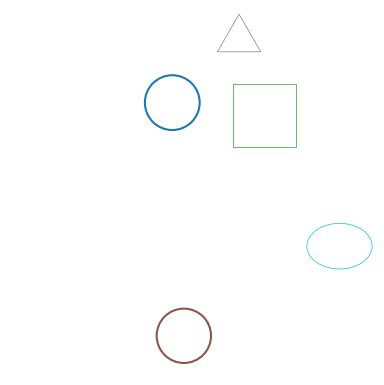[{"shape": "circle", "thickness": 1.5, "radius": 0.36, "center": [0.447, 0.733]}, {"shape": "square", "thickness": 0.5, "radius": 0.41, "center": [0.686, 0.699]}, {"shape": "circle", "thickness": 1.5, "radius": 0.35, "center": [0.478, 0.128]}, {"shape": "triangle", "thickness": 0.5, "radius": 0.33, "center": [0.621, 0.898]}, {"shape": "oval", "thickness": 0.5, "radius": 0.42, "center": [0.882, 0.361]}]